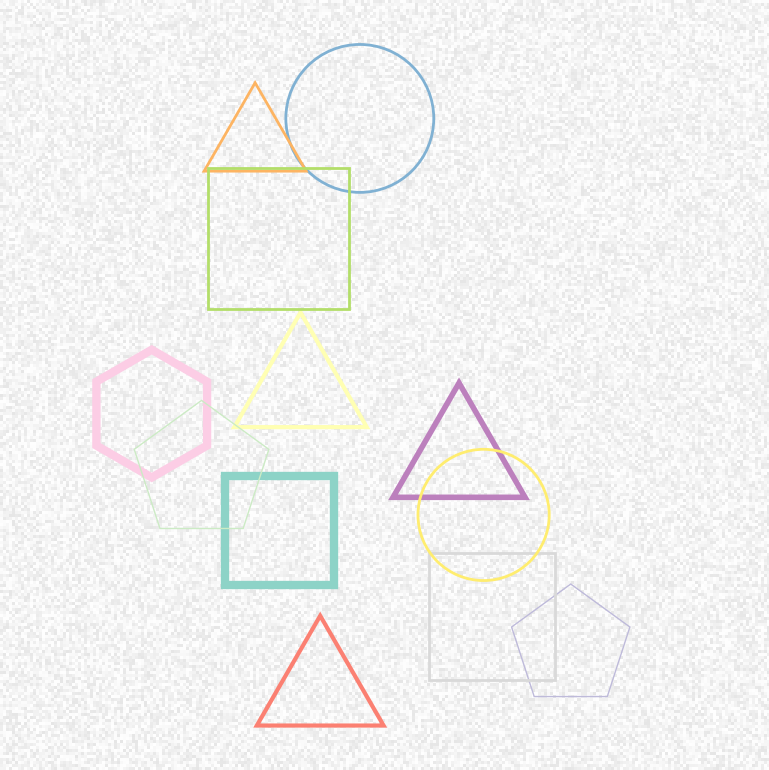[{"shape": "square", "thickness": 3, "radius": 0.36, "center": [0.363, 0.311]}, {"shape": "triangle", "thickness": 1.5, "radius": 0.5, "center": [0.39, 0.495]}, {"shape": "pentagon", "thickness": 0.5, "radius": 0.4, "center": [0.741, 0.161]}, {"shape": "triangle", "thickness": 1.5, "radius": 0.48, "center": [0.416, 0.105]}, {"shape": "circle", "thickness": 1, "radius": 0.48, "center": [0.467, 0.846]}, {"shape": "triangle", "thickness": 1, "radius": 0.38, "center": [0.331, 0.816]}, {"shape": "square", "thickness": 1, "radius": 0.46, "center": [0.361, 0.69]}, {"shape": "hexagon", "thickness": 3, "radius": 0.41, "center": [0.197, 0.463]}, {"shape": "square", "thickness": 1, "radius": 0.41, "center": [0.639, 0.2]}, {"shape": "triangle", "thickness": 2, "radius": 0.49, "center": [0.596, 0.404]}, {"shape": "pentagon", "thickness": 0.5, "radius": 0.46, "center": [0.262, 0.388]}, {"shape": "circle", "thickness": 1, "radius": 0.43, "center": [0.628, 0.331]}]